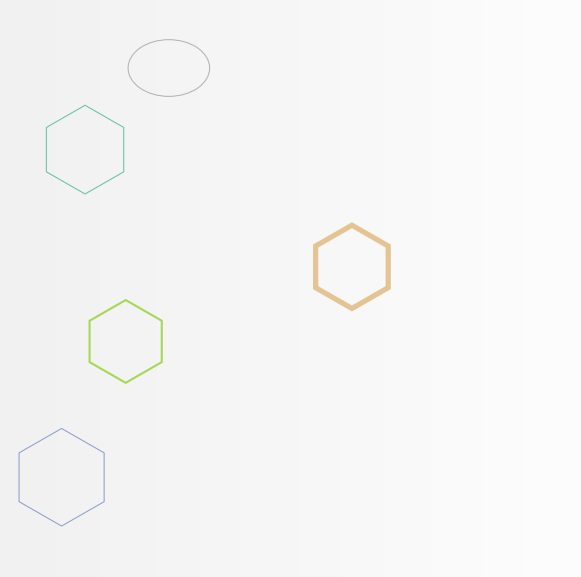[{"shape": "hexagon", "thickness": 0.5, "radius": 0.38, "center": [0.146, 0.74]}, {"shape": "hexagon", "thickness": 0.5, "radius": 0.42, "center": [0.106, 0.173]}, {"shape": "hexagon", "thickness": 1, "radius": 0.36, "center": [0.216, 0.408]}, {"shape": "hexagon", "thickness": 2.5, "radius": 0.36, "center": [0.605, 0.537]}, {"shape": "oval", "thickness": 0.5, "radius": 0.35, "center": [0.291, 0.881]}]